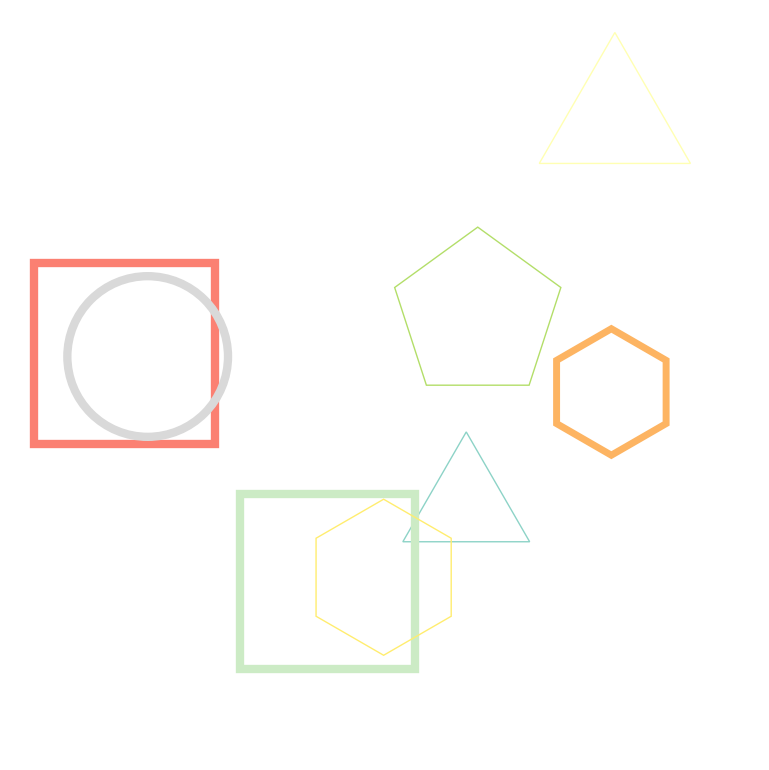[{"shape": "triangle", "thickness": 0.5, "radius": 0.48, "center": [0.606, 0.344]}, {"shape": "triangle", "thickness": 0.5, "radius": 0.57, "center": [0.799, 0.844]}, {"shape": "square", "thickness": 3, "radius": 0.59, "center": [0.162, 0.541]}, {"shape": "hexagon", "thickness": 2.5, "radius": 0.41, "center": [0.794, 0.491]}, {"shape": "pentagon", "thickness": 0.5, "radius": 0.57, "center": [0.62, 0.592]}, {"shape": "circle", "thickness": 3, "radius": 0.52, "center": [0.192, 0.537]}, {"shape": "square", "thickness": 3, "radius": 0.57, "center": [0.425, 0.244]}, {"shape": "hexagon", "thickness": 0.5, "radius": 0.51, "center": [0.498, 0.25]}]